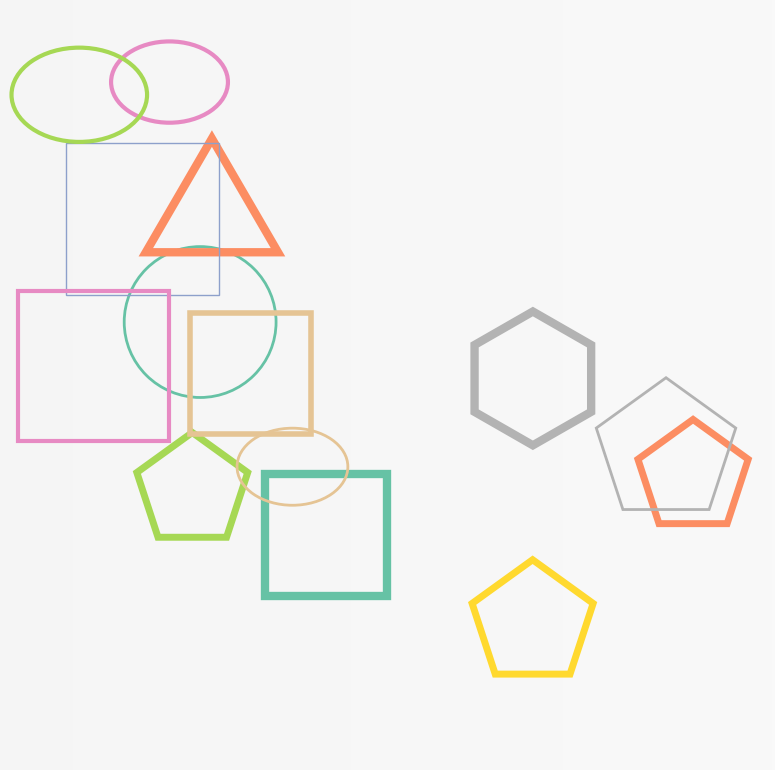[{"shape": "circle", "thickness": 1, "radius": 0.49, "center": [0.258, 0.582]}, {"shape": "square", "thickness": 3, "radius": 0.4, "center": [0.421, 0.306]}, {"shape": "triangle", "thickness": 3, "radius": 0.49, "center": [0.273, 0.722]}, {"shape": "pentagon", "thickness": 2.5, "radius": 0.37, "center": [0.894, 0.38]}, {"shape": "square", "thickness": 0.5, "radius": 0.49, "center": [0.184, 0.716]}, {"shape": "square", "thickness": 1.5, "radius": 0.49, "center": [0.121, 0.524]}, {"shape": "oval", "thickness": 1.5, "radius": 0.38, "center": [0.219, 0.893]}, {"shape": "pentagon", "thickness": 2.5, "radius": 0.38, "center": [0.248, 0.363]}, {"shape": "oval", "thickness": 1.5, "radius": 0.44, "center": [0.102, 0.877]}, {"shape": "pentagon", "thickness": 2.5, "radius": 0.41, "center": [0.687, 0.191]}, {"shape": "square", "thickness": 2, "radius": 0.39, "center": [0.323, 0.515]}, {"shape": "oval", "thickness": 1, "radius": 0.36, "center": [0.377, 0.394]}, {"shape": "pentagon", "thickness": 1, "radius": 0.47, "center": [0.859, 0.415]}, {"shape": "hexagon", "thickness": 3, "radius": 0.43, "center": [0.688, 0.509]}]